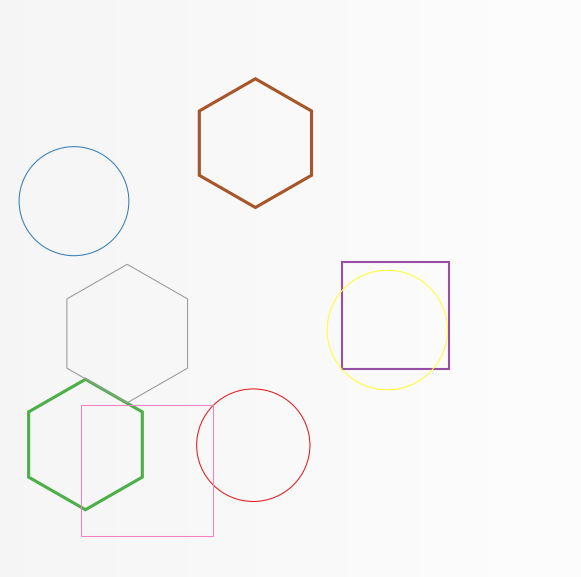[{"shape": "circle", "thickness": 0.5, "radius": 0.49, "center": [0.436, 0.228]}, {"shape": "circle", "thickness": 0.5, "radius": 0.47, "center": [0.127, 0.651]}, {"shape": "hexagon", "thickness": 1.5, "radius": 0.56, "center": [0.147, 0.229]}, {"shape": "square", "thickness": 1, "radius": 0.46, "center": [0.68, 0.453]}, {"shape": "circle", "thickness": 0.5, "radius": 0.52, "center": [0.666, 0.428]}, {"shape": "hexagon", "thickness": 1.5, "radius": 0.56, "center": [0.439, 0.751]}, {"shape": "square", "thickness": 0.5, "radius": 0.57, "center": [0.254, 0.184]}, {"shape": "hexagon", "thickness": 0.5, "radius": 0.6, "center": [0.219, 0.422]}]